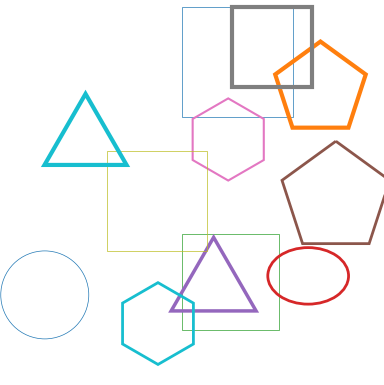[{"shape": "square", "thickness": 0.5, "radius": 0.72, "center": [0.617, 0.838]}, {"shape": "circle", "thickness": 0.5, "radius": 0.57, "center": [0.116, 0.234]}, {"shape": "pentagon", "thickness": 3, "radius": 0.62, "center": [0.832, 0.768]}, {"shape": "square", "thickness": 0.5, "radius": 0.63, "center": [0.598, 0.267]}, {"shape": "oval", "thickness": 2, "radius": 0.52, "center": [0.8, 0.283]}, {"shape": "triangle", "thickness": 2.5, "radius": 0.64, "center": [0.555, 0.256]}, {"shape": "pentagon", "thickness": 2, "radius": 0.74, "center": [0.872, 0.486]}, {"shape": "hexagon", "thickness": 1.5, "radius": 0.53, "center": [0.593, 0.638]}, {"shape": "square", "thickness": 3, "radius": 0.52, "center": [0.706, 0.877]}, {"shape": "square", "thickness": 0.5, "radius": 0.65, "center": [0.408, 0.478]}, {"shape": "triangle", "thickness": 3, "radius": 0.62, "center": [0.222, 0.633]}, {"shape": "hexagon", "thickness": 2, "radius": 0.53, "center": [0.41, 0.16]}]